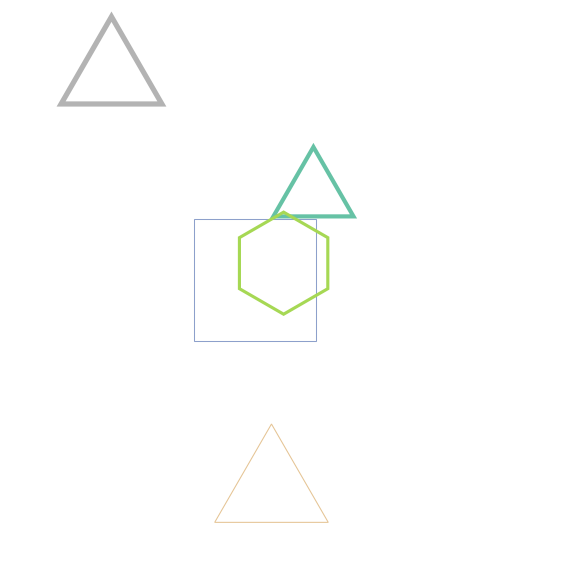[{"shape": "triangle", "thickness": 2, "radius": 0.4, "center": [0.543, 0.664]}, {"shape": "square", "thickness": 0.5, "radius": 0.53, "center": [0.442, 0.514]}, {"shape": "hexagon", "thickness": 1.5, "radius": 0.44, "center": [0.491, 0.543]}, {"shape": "triangle", "thickness": 0.5, "radius": 0.57, "center": [0.47, 0.151]}, {"shape": "triangle", "thickness": 2.5, "radius": 0.5, "center": [0.193, 0.869]}]